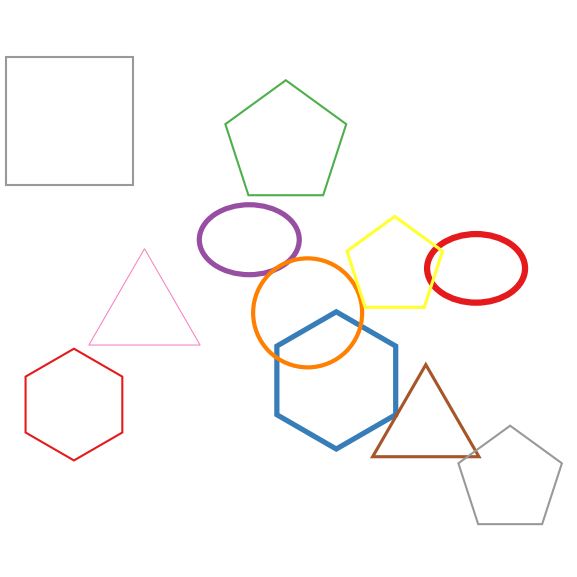[{"shape": "oval", "thickness": 3, "radius": 0.42, "center": [0.824, 0.534]}, {"shape": "hexagon", "thickness": 1, "radius": 0.48, "center": [0.128, 0.299]}, {"shape": "hexagon", "thickness": 2.5, "radius": 0.59, "center": [0.582, 0.34]}, {"shape": "pentagon", "thickness": 1, "radius": 0.55, "center": [0.495, 0.75]}, {"shape": "oval", "thickness": 2.5, "radius": 0.43, "center": [0.432, 0.584]}, {"shape": "circle", "thickness": 2, "radius": 0.47, "center": [0.533, 0.457]}, {"shape": "pentagon", "thickness": 1.5, "radius": 0.43, "center": [0.684, 0.537]}, {"shape": "triangle", "thickness": 1.5, "radius": 0.53, "center": [0.737, 0.261]}, {"shape": "triangle", "thickness": 0.5, "radius": 0.56, "center": [0.25, 0.457]}, {"shape": "pentagon", "thickness": 1, "radius": 0.47, "center": [0.883, 0.168]}, {"shape": "square", "thickness": 1, "radius": 0.55, "center": [0.12, 0.79]}]